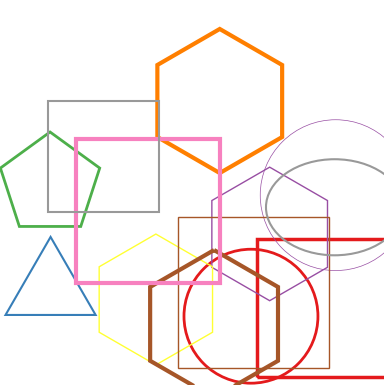[{"shape": "circle", "thickness": 2, "radius": 0.87, "center": [0.652, 0.179]}, {"shape": "square", "thickness": 2.5, "radius": 0.9, "center": [0.847, 0.201]}, {"shape": "triangle", "thickness": 1.5, "radius": 0.68, "center": [0.131, 0.249]}, {"shape": "pentagon", "thickness": 2, "radius": 0.68, "center": [0.13, 0.522]}, {"shape": "hexagon", "thickness": 1, "radius": 0.87, "center": [0.7, 0.392]}, {"shape": "circle", "thickness": 0.5, "radius": 0.98, "center": [0.872, 0.493]}, {"shape": "hexagon", "thickness": 3, "radius": 0.94, "center": [0.571, 0.738]}, {"shape": "hexagon", "thickness": 1, "radius": 0.85, "center": [0.405, 0.222]}, {"shape": "hexagon", "thickness": 3, "radius": 0.96, "center": [0.556, 0.159]}, {"shape": "square", "thickness": 1, "radius": 0.98, "center": [0.657, 0.241]}, {"shape": "square", "thickness": 3, "radius": 0.94, "center": [0.385, 0.452]}, {"shape": "square", "thickness": 1.5, "radius": 0.72, "center": [0.269, 0.594]}, {"shape": "oval", "thickness": 1.5, "radius": 0.89, "center": [0.869, 0.462]}]